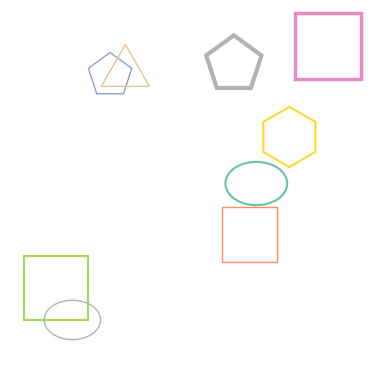[{"shape": "oval", "thickness": 1.5, "radius": 0.4, "center": [0.666, 0.523]}, {"shape": "square", "thickness": 1, "radius": 0.36, "center": [0.648, 0.391]}, {"shape": "pentagon", "thickness": 1, "radius": 0.3, "center": [0.286, 0.804]}, {"shape": "square", "thickness": 2.5, "radius": 0.43, "center": [0.852, 0.881]}, {"shape": "square", "thickness": 1.5, "radius": 0.42, "center": [0.145, 0.253]}, {"shape": "hexagon", "thickness": 1.5, "radius": 0.39, "center": [0.752, 0.644]}, {"shape": "triangle", "thickness": 1, "radius": 0.36, "center": [0.326, 0.812]}, {"shape": "pentagon", "thickness": 3, "radius": 0.38, "center": [0.607, 0.833]}, {"shape": "oval", "thickness": 1, "radius": 0.37, "center": [0.188, 0.169]}]